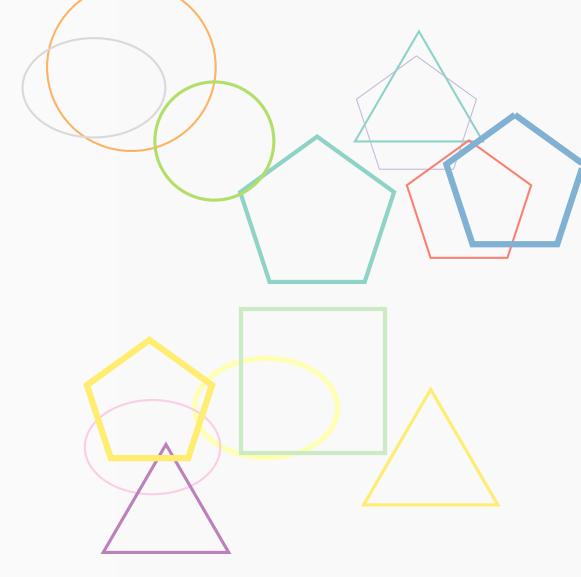[{"shape": "pentagon", "thickness": 2, "radius": 0.7, "center": [0.546, 0.623]}, {"shape": "triangle", "thickness": 1, "radius": 0.64, "center": [0.721, 0.818]}, {"shape": "oval", "thickness": 2.5, "radius": 0.61, "center": [0.458, 0.293]}, {"shape": "pentagon", "thickness": 0.5, "radius": 0.54, "center": [0.717, 0.794]}, {"shape": "pentagon", "thickness": 1, "radius": 0.56, "center": [0.807, 0.644]}, {"shape": "pentagon", "thickness": 3, "radius": 0.62, "center": [0.886, 0.676]}, {"shape": "circle", "thickness": 1, "radius": 0.73, "center": [0.226, 0.883]}, {"shape": "circle", "thickness": 1.5, "radius": 0.51, "center": [0.369, 0.755]}, {"shape": "oval", "thickness": 1, "radius": 0.58, "center": [0.262, 0.225]}, {"shape": "oval", "thickness": 1, "radius": 0.61, "center": [0.162, 0.847]}, {"shape": "triangle", "thickness": 1.5, "radius": 0.62, "center": [0.286, 0.105]}, {"shape": "square", "thickness": 2, "radius": 0.62, "center": [0.539, 0.34]}, {"shape": "pentagon", "thickness": 3, "radius": 0.57, "center": [0.257, 0.297]}, {"shape": "triangle", "thickness": 1.5, "radius": 0.67, "center": [0.741, 0.191]}]